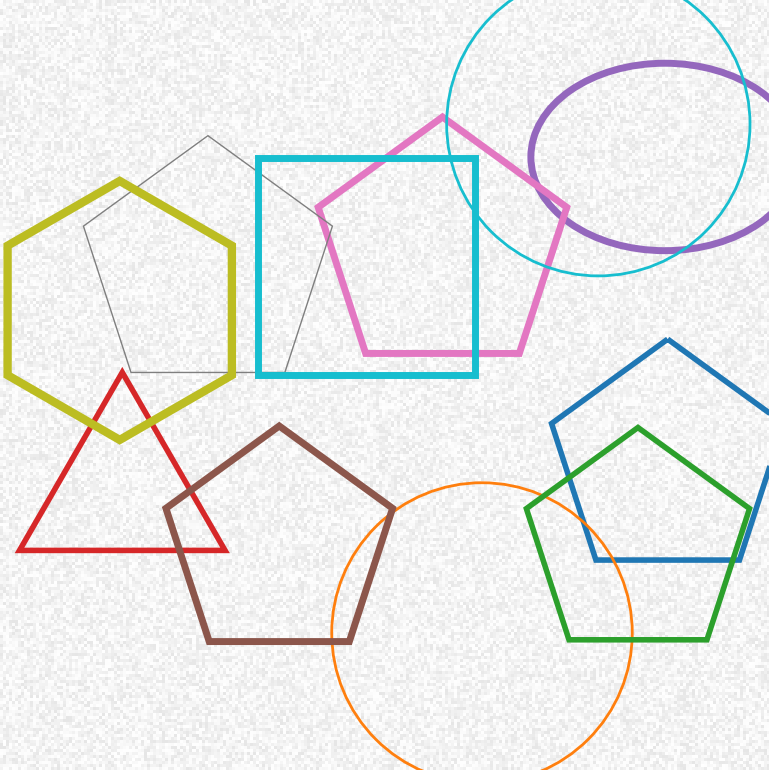[{"shape": "pentagon", "thickness": 2, "radius": 0.79, "center": [0.867, 0.401]}, {"shape": "circle", "thickness": 1, "radius": 0.98, "center": [0.626, 0.178]}, {"shape": "pentagon", "thickness": 2, "radius": 0.76, "center": [0.829, 0.292]}, {"shape": "triangle", "thickness": 2, "radius": 0.77, "center": [0.159, 0.362]}, {"shape": "oval", "thickness": 2.5, "radius": 0.87, "center": [0.863, 0.796]}, {"shape": "pentagon", "thickness": 2.5, "radius": 0.77, "center": [0.363, 0.292]}, {"shape": "pentagon", "thickness": 2.5, "radius": 0.85, "center": [0.575, 0.678]}, {"shape": "pentagon", "thickness": 0.5, "radius": 0.85, "center": [0.27, 0.654]}, {"shape": "hexagon", "thickness": 3, "radius": 0.84, "center": [0.156, 0.597]}, {"shape": "circle", "thickness": 1, "radius": 0.98, "center": [0.777, 0.839]}, {"shape": "square", "thickness": 2.5, "radius": 0.7, "center": [0.475, 0.654]}]